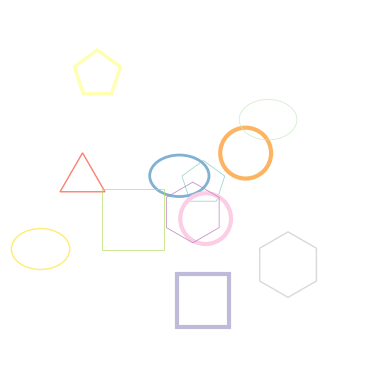[{"shape": "pentagon", "thickness": 0.5, "radius": 0.29, "center": [0.528, 0.525]}, {"shape": "pentagon", "thickness": 2.5, "radius": 0.31, "center": [0.253, 0.807]}, {"shape": "square", "thickness": 3, "radius": 0.34, "center": [0.528, 0.219]}, {"shape": "triangle", "thickness": 1, "radius": 0.34, "center": [0.214, 0.536]}, {"shape": "oval", "thickness": 2, "radius": 0.39, "center": [0.466, 0.543]}, {"shape": "circle", "thickness": 3, "radius": 0.33, "center": [0.638, 0.602]}, {"shape": "square", "thickness": 0.5, "radius": 0.4, "center": [0.346, 0.431]}, {"shape": "circle", "thickness": 3, "radius": 0.33, "center": [0.534, 0.432]}, {"shape": "hexagon", "thickness": 1, "radius": 0.43, "center": [0.748, 0.313]}, {"shape": "hexagon", "thickness": 0.5, "radius": 0.39, "center": [0.501, 0.448]}, {"shape": "oval", "thickness": 0.5, "radius": 0.37, "center": [0.696, 0.689]}, {"shape": "oval", "thickness": 1, "radius": 0.38, "center": [0.105, 0.353]}]